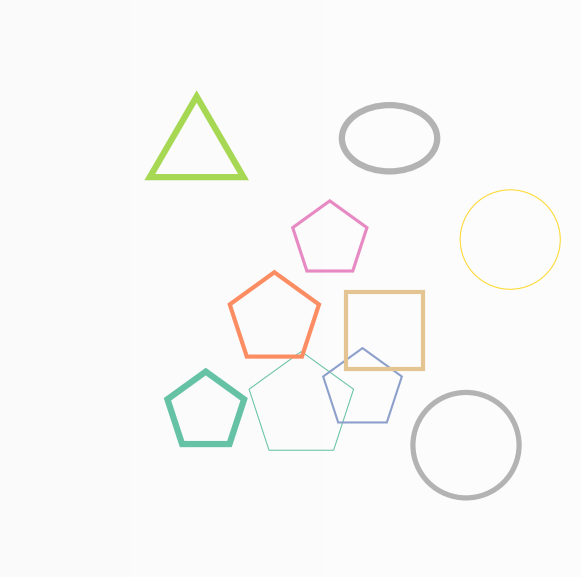[{"shape": "pentagon", "thickness": 0.5, "radius": 0.47, "center": [0.518, 0.296]}, {"shape": "pentagon", "thickness": 3, "radius": 0.35, "center": [0.354, 0.286]}, {"shape": "pentagon", "thickness": 2, "radius": 0.4, "center": [0.472, 0.447]}, {"shape": "pentagon", "thickness": 1, "radius": 0.36, "center": [0.624, 0.325]}, {"shape": "pentagon", "thickness": 1.5, "radius": 0.34, "center": [0.567, 0.584]}, {"shape": "triangle", "thickness": 3, "radius": 0.47, "center": [0.338, 0.739]}, {"shape": "circle", "thickness": 0.5, "radius": 0.43, "center": [0.878, 0.584]}, {"shape": "square", "thickness": 2, "radius": 0.33, "center": [0.661, 0.427]}, {"shape": "circle", "thickness": 2.5, "radius": 0.46, "center": [0.802, 0.228]}, {"shape": "oval", "thickness": 3, "radius": 0.41, "center": [0.67, 0.76]}]